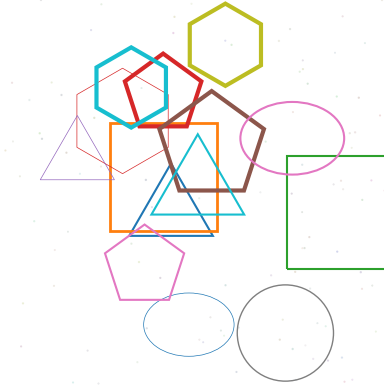[{"shape": "triangle", "thickness": 1.5, "radius": 0.63, "center": [0.444, 0.45]}, {"shape": "oval", "thickness": 0.5, "radius": 0.59, "center": [0.491, 0.157]}, {"shape": "square", "thickness": 2, "radius": 0.7, "center": [0.425, 0.54]}, {"shape": "square", "thickness": 1.5, "radius": 0.74, "center": [0.894, 0.448]}, {"shape": "pentagon", "thickness": 3, "radius": 0.52, "center": [0.424, 0.756]}, {"shape": "hexagon", "thickness": 0.5, "radius": 0.68, "center": [0.318, 0.686]}, {"shape": "triangle", "thickness": 0.5, "radius": 0.56, "center": [0.201, 0.589]}, {"shape": "pentagon", "thickness": 3, "radius": 0.71, "center": [0.55, 0.621]}, {"shape": "pentagon", "thickness": 1.5, "radius": 0.54, "center": [0.376, 0.309]}, {"shape": "oval", "thickness": 1.5, "radius": 0.67, "center": [0.759, 0.641]}, {"shape": "circle", "thickness": 1, "radius": 0.62, "center": [0.741, 0.135]}, {"shape": "hexagon", "thickness": 3, "radius": 0.53, "center": [0.585, 0.884]}, {"shape": "triangle", "thickness": 1.5, "radius": 0.7, "center": [0.514, 0.512]}, {"shape": "hexagon", "thickness": 3, "radius": 0.52, "center": [0.341, 0.773]}]